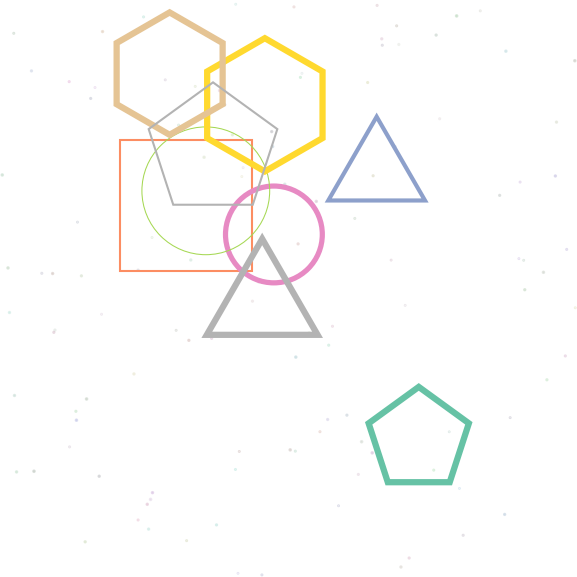[{"shape": "pentagon", "thickness": 3, "radius": 0.46, "center": [0.725, 0.238]}, {"shape": "square", "thickness": 1, "radius": 0.57, "center": [0.321, 0.643]}, {"shape": "triangle", "thickness": 2, "radius": 0.48, "center": [0.652, 0.7]}, {"shape": "circle", "thickness": 2.5, "radius": 0.42, "center": [0.474, 0.593]}, {"shape": "circle", "thickness": 0.5, "radius": 0.55, "center": [0.356, 0.669]}, {"shape": "hexagon", "thickness": 3, "radius": 0.58, "center": [0.459, 0.818]}, {"shape": "hexagon", "thickness": 3, "radius": 0.53, "center": [0.294, 0.872]}, {"shape": "triangle", "thickness": 3, "radius": 0.55, "center": [0.454, 0.475]}, {"shape": "pentagon", "thickness": 1, "radius": 0.59, "center": [0.369, 0.739]}]